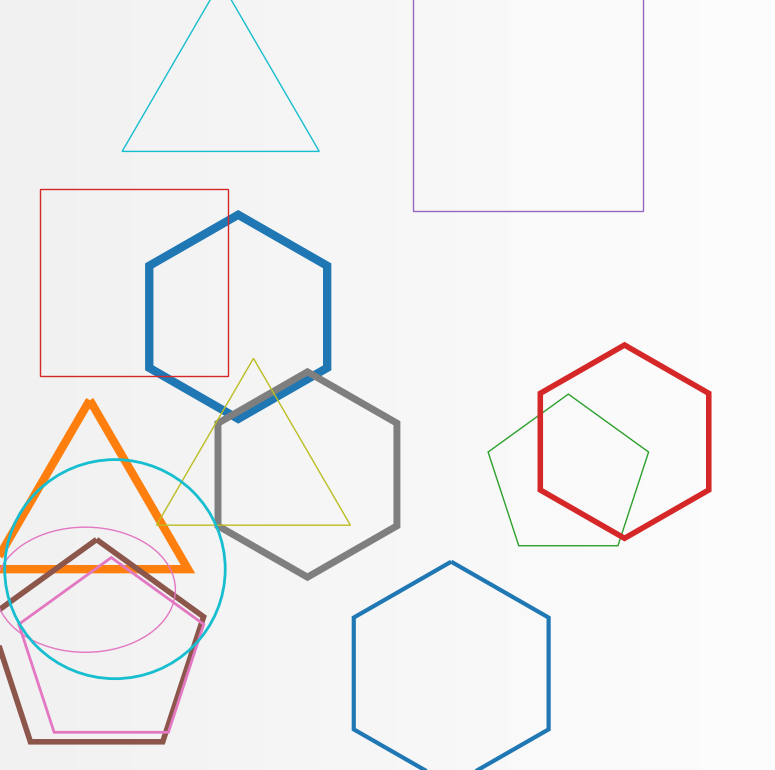[{"shape": "hexagon", "thickness": 3, "radius": 0.66, "center": [0.307, 0.589]}, {"shape": "hexagon", "thickness": 1.5, "radius": 0.73, "center": [0.582, 0.125]}, {"shape": "triangle", "thickness": 3, "radius": 0.73, "center": [0.116, 0.334]}, {"shape": "pentagon", "thickness": 0.5, "radius": 0.54, "center": [0.733, 0.379]}, {"shape": "square", "thickness": 0.5, "radius": 0.6, "center": [0.173, 0.633]}, {"shape": "hexagon", "thickness": 2, "radius": 0.63, "center": [0.806, 0.426]}, {"shape": "square", "thickness": 0.5, "radius": 0.74, "center": [0.681, 0.874]}, {"shape": "pentagon", "thickness": 2, "radius": 0.73, "center": [0.125, 0.154]}, {"shape": "oval", "thickness": 0.5, "radius": 0.58, "center": [0.11, 0.234]}, {"shape": "pentagon", "thickness": 1, "radius": 0.63, "center": [0.144, 0.15]}, {"shape": "hexagon", "thickness": 2.5, "radius": 0.67, "center": [0.397, 0.384]}, {"shape": "triangle", "thickness": 0.5, "radius": 0.72, "center": [0.327, 0.39]}, {"shape": "circle", "thickness": 1, "radius": 0.71, "center": [0.148, 0.261]}, {"shape": "triangle", "thickness": 0.5, "radius": 0.73, "center": [0.285, 0.877]}]